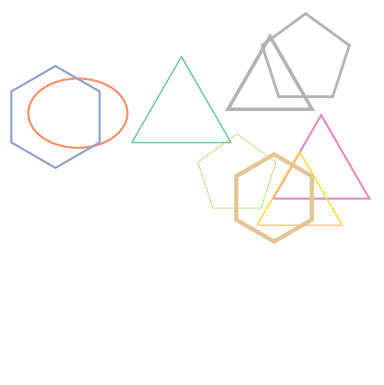[{"shape": "triangle", "thickness": 1, "radius": 0.74, "center": [0.471, 0.704]}, {"shape": "oval", "thickness": 1.5, "radius": 0.64, "center": [0.202, 0.706]}, {"shape": "hexagon", "thickness": 1.5, "radius": 0.66, "center": [0.144, 0.696]}, {"shape": "triangle", "thickness": 1.5, "radius": 0.72, "center": [0.834, 0.556]}, {"shape": "pentagon", "thickness": 0.5, "radius": 0.53, "center": [0.615, 0.546]}, {"shape": "triangle", "thickness": 1, "radius": 0.64, "center": [0.778, 0.479]}, {"shape": "hexagon", "thickness": 3, "radius": 0.57, "center": [0.712, 0.486]}, {"shape": "triangle", "thickness": 2.5, "radius": 0.63, "center": [0.701, 0.779]}, {"shape": "pentagon", "thickness": 2, "radius": 0.6, "center": [0.794, 0.845]}]